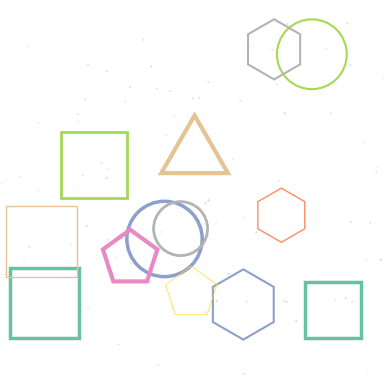[{"shape": "square", "thickness": 2.5, "radius": 0.45, "center": [0.116, 0.213]}, {"shape": "square", "thickness": 2.5, "radius": 0.36, "center": [0.864, 0.194]}, {"shape": "hexagon", "thickness": 1, "radius": 0.35, "center": [0.731, 0.441]}, {"shape": "circle", "thickness": 2.5, "radius": 0.49, "center": [0.427, 0.379]}, {"shape": "hexagon", "thickness": 1.5, "radius": 0.46, "center": [0.632, 0.209]}, {"shape": "pentagon", "thickness": 3, "radius": 0.37, "center": [0.338, 0.329]}, {"shape": "circle", "thickness": 1.5, "radius": 0.45, "center": [0.81, 0.859]}, {"shape": "square", "thickness": 2, "radius": 0.43, "center": [0.243, 0.572]}, {"shape": "pentagon", "thickness": 0.5, "radius": 0.35, "center": [0.497, 0.239]}, {"shape": "square", "thickness": 1, "radius": 0.46, "center": [0.108, 0.372]}, {"shape": "triangle", "thickness": 3, "radius": 0.5, "center": [0.505, 0.6]}, {"shape": "hexagon", "thickness": 1.5, "radius": 0.39, "center": [0.712, 0.872]}, {"shape": "circle", "thickness": 2, "radius": 0.35, "center": [0.469, 0.406]}]